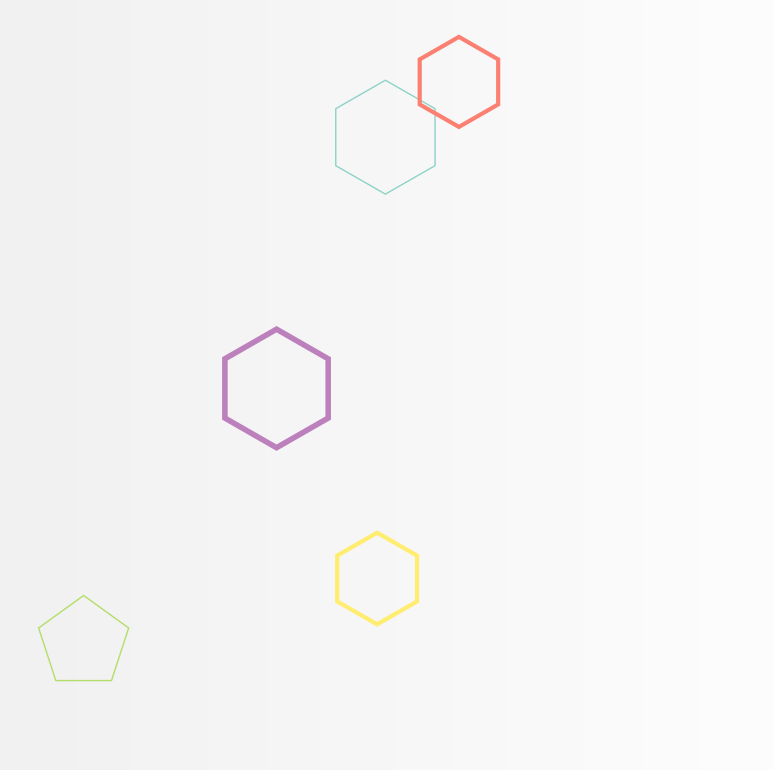[{"shape": "hexagon", "thickness": 0.5, "radius": 0.37, "center": [0.497, 0.822]}, {"shape": "hexagon", "thickness": 1.5, "radius": 0.29, "center": [0.592, 0.894]}, {"shape": "pentagon", "thickness": 0.5, "radius": 0.31, "center": [0.108, 0.166]}, {"shape": "hexagon", "thickness": 2, "radius": 0.38, "center": [0.357, 0.496]}, {"shape": "hexagon", "thickness": 1.5, "radius": 0.3, "center": [0.487, 0.249]}]